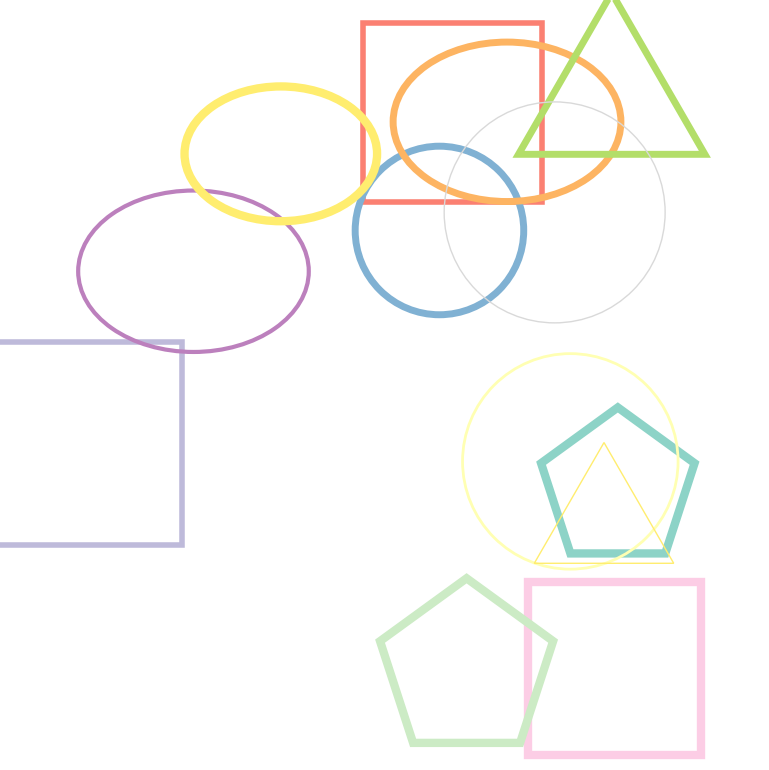[{"shape": "pentagon", "thickness": 3, "radius": 0.52, "center": [0.802, 0.366]}, {"shape": "circle", "thickness": 1, "radius": 0.7, "center": [0.741, 0.401]}, {"shape": "square", "thickness": 2, "radius": 0.66, "center": [0.104, 0.424]}, {"shape": "square", "thickness": 2, "radius": 0.58, "center": [0.587, 0.854]}, {"shape": "circle", "thickness": 2.5, "radius": 0.55, "center": [0.571, 0.701]}, {"shape": "oval", "thickness": 2.5, "radius": 0.74, "center": [0.658, 0.842]}, {"shape": "triangle", "thickness": 2.5, "radius": 0.7, "center": [0.794, 0.869]}, {"shape": "square", "thickness": 3, "radius": 0.56, "center": [0.798, 0.132]}, {"shape": "circle", "thickness": 0.5, "radius": 0.72, "center": [0.72, 0.724]}, {"shape": "oval", "thickness": 1.5, "radius": 0.75, "center": [0.251, 0.648]}, {"shape": "pentagon", "thickness": 3, "radius": 0.59, "center": [0.606, 0.131]}, {"shape": "oval", "thickness": 3, "radius": 0.63, "center": [0.365, 0.8]}, {"shape": "triangle", "thickness": 0.5, "radius": 0.52, "center": [0.784, 0.321]}]